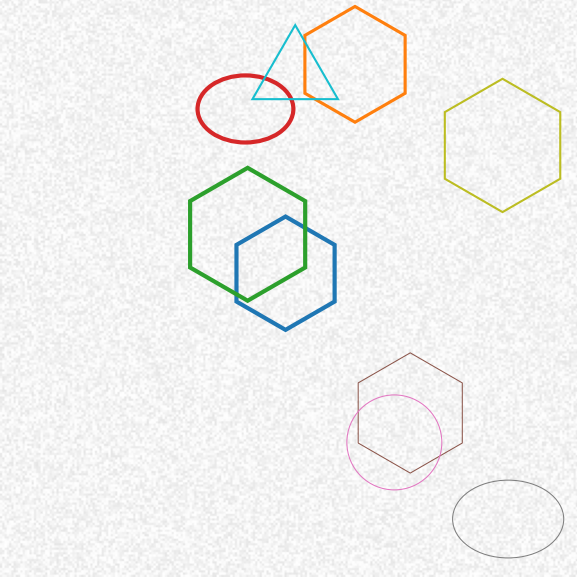[{"shape": "hexagon", "thickness": 2, "radius": 0.49, "center": [0.494, 0.526]}, {"shape": "hexagon", "thickness": 1.5, "radius": 0.5, "center": [0.615, 0.888]}, {"shape": "hexagon", "thickness": 2, "radius": 0.58, "center": [0.429, 0.593]}, {"shape": "oval", "thickness": 2, "radius": 0.41, "center": [0.425, 0.81]}, {"shape": "hexagon", "thickness": 0.5, "radius": 0.52, "center": [0.71, 0.284]}, {"shape": "circle", "thickness": 0.5, "radius": 0.41, "center": [0.683, 0.233]}, {"shape": "oval", "thickness": 0.5, "radius": 0.48, "center": [0.88, 0.1]}, {"shape": "hexagon", "thickness": 1, "radius": 0.58, "center": [0.87, 0.747]}, {"shape": "triangle", "thickness": 1, "radius": 0.43, "center": [0.511, 0.87]}]